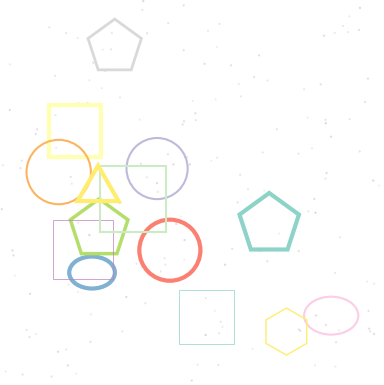[{"shape": "square", "thickness": 0.5, "radius": 0.35, "center": [0.536, 0.177]}, {"shape": "pentagon", "thickness": 3, "radius": 0.41, "center": [0.699, 0.418]}, {"shape": "square", "thickness": 3, "radius": 0.34, "center": [0.195, 0.66]}, {"shape": "circle", "thickness": 1.5, "radius": 0.4, "center": [0.408, 0.562]}, {"shape": "circle", "thickness": 3, "radius": 0.4, "center": [0.441, 0.35]}, {"shape": "oval", "thickness": 3, "radius": 0.3, "center": [0.239, 0.292]}, {"shape": "circle", "thickness": 1.5, "radius": 0.42, "center": [0.152, 0.553]}, {"shape": "pentagon", "thickness": 2.5, "radius": 0.39, "center": [0.257, 0.405]}, {"shape": "oval", "thickness": 1.5, "radius": 0.35, "center": [0.86, 0.18]}, {"shape": "pentagon", "thickness": 2, "radius": 0.36, "center": [0.298, 0.878]}, {"shape": "square", "thickness": 0.5, "radius": 0.39, "center": [0.215, 0.353]}, {"shape": "square", "thickness": 1.5, "radius": 0.43, "center": [0.346, 0.484]}, {"shape": "hexagon", "thickness": 1, "radius": 0.31, "center": [0.744, 0.139]}, {"shape": "triangle", "thickness": 3, "radius": 0.31, "center": [0.255, 0.508]}]